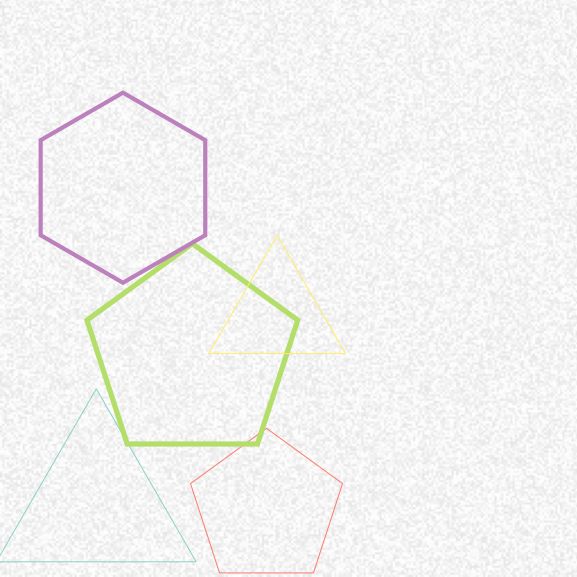[{"shape": "triangle", "thickness": 0.5, "radius": 1.0, "center": [0.167, 0.126]}, {"shape": "pentagon", "thickness": 0.5, "radius": 0.69, "center": [0.461, 0.119]}, {"shape": "pentagon", "thickness": 2.5, "radius": 0.96, "center": [0.333, 0.385]}, {"shape": "hexagon", "thickness": 2, "radius": 0.82, "center": [0.213, 0.674]}, {"shape": "triangle", "thickness": 0.5, "radius": 0.68, "center": [0.48, 0.455]}]